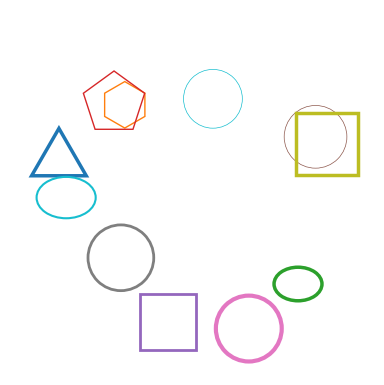[{"shape": "triangle", "thickness": 2.5, "radius": 0.41, "center": [0.153, 0.584]}, {"shape": "hexagon", "thickness": 1, "radius": 0.3, "center": [0.324, 0.728]}, {"shape": "oval", "thickness": 2.5, "radius": 0.31, "center": [0.774, 0.262]}, {"shape": "pentagon", "thickness": 1, "radius": 0.42, "center": [0.296, 0.732]}, {"shape": "square", "thickness": 2, "radius": 0.36, "center": [0.437, 0.164]}, {"shape": "circle", "thickness": 0.5, "radius": 0.41, "center": [0.82, 0.645]}, {"shape": "circle", "thickness": 3, "radius": 0.43, "center": [0.646, 0.147]}, {"shape": "circle", "thickness": 2, "radius": 0.43, "center": [0.314, 0.33]}, {"shape": "square", "thickness": 2.5, "radius": 0.4, "center": [0.849, 0.626]}, {"shape": "oval", "thickness": 1.5, "radius": 0.38, "center": [0.172, 0.487]}, {"shape": "circle", "thickness": 0.5, "radius": 0.38, "center": [0.553, 0.743]}]